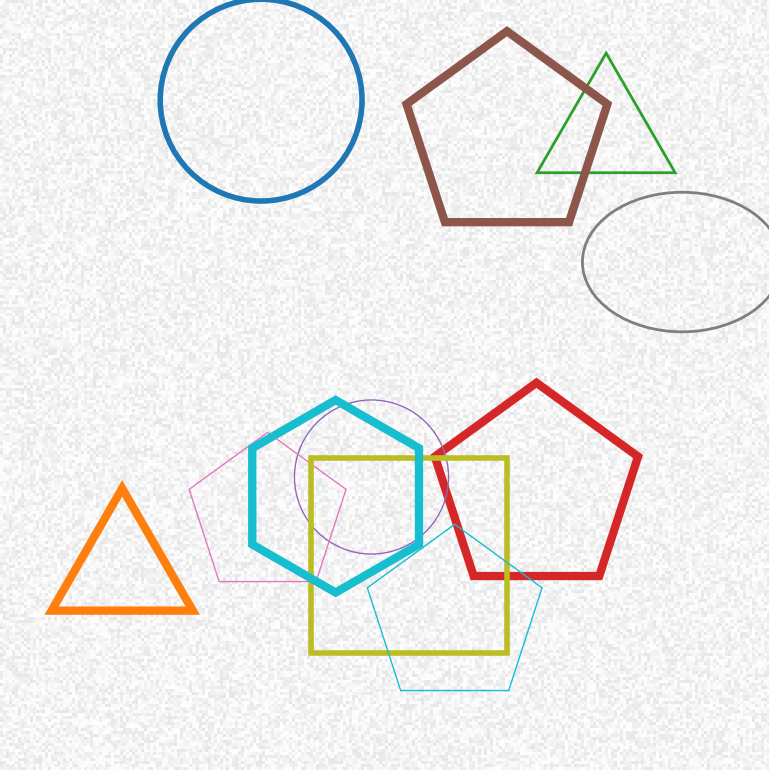[{"shape": "circle", "thickness": 2, "radius": 0.66, "center": [0.339, 0.87]}, {"shape": "triangle", "thickness": 3, "radius": 0.53, "center": [0.159, 0.26]}, {"shape": "triangle", "thickness": 1, "radius": 0.52, "center": [0.787, 0.827]}, {"shape": "pentagon", "thickness": 3, "radius": 0.69, "center": [0.697, 0.364]}, {"shape": "circle", "thickness": 0.5, "radius": 0.5, "center": [0.482, 0.381]}, {"shape": "pentagon", "thickness": 3, "radius": 0.69, "center": [0.658, 0.822]}, {"shape": "pentagon", "thickness": 0.5, "radius": 0.54, "center": [0.348, 0.331]}, {"shape": "oval", "thickness": 1, "radius": 0.65, "center": [0.886, 0.66]}, {"shape": "square", "thickness": 2, "radius": 0.63, "center": [0.531, 0.278]}, {"shape": "hexagon", "thickness": 3, "radius": 0.62, "center": [0.436, 0.355]}, {"shape": "pentagon", "thickness": 0.5, "radius": 0.6, "center": [0.591, 0.2]}]